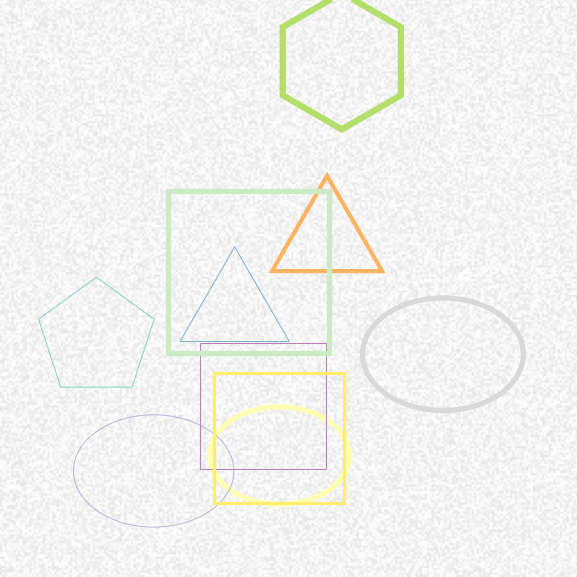[{"shape": "pentagon", "thickness": 0.5, "radius": 0.53, "center": [0.167, 0.414]}, {"shape": "oval", "thickness": 2.5, "radius": 0.6, "center": [0.484, 0.21]}, {"shape": "oval", "thickness": 0.5, "radius": 0.69, "center": [0.266, 0.184]}, {"shape": "triangle", "thickness": 0.5, "radius": 0.55, "center": [0.406, 0.462]}, {"shape": "triangle", "thickness": 2, "radius": 0.55, "center": [0.566, 0.585]}, {"shape": "hexagon", "thickness": 3, "radius": 0.59, "center": [0.592, 0.893]}, {"shape": "oval", "thickness": 2.5, "radius": 0.7, "center": [0.767, 0.386]}, {"shape": "square", "thickness": 0.5, "radius": 0.54, "center": [0.455, 0.296]}, {"shape": "square", "thickness": 2.5, "radius": 0.7, "center": [0.43, 0.528]}, {"shape": "square", "thickness": 1.5, "radius": 0.56, "center": [0.483, 0.241]}]